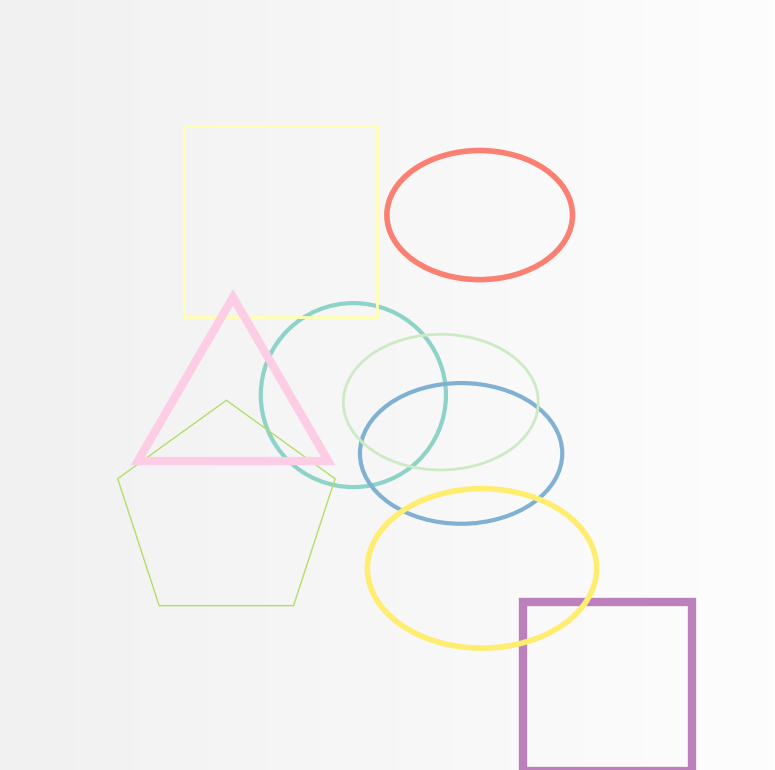[{"shape": "circle", "thickness": 1.5, "radius": 0.6, "center": [0.456, 0.487]}, {"shape": "square", "thickness": 1, "radius": 0.62, "center": [0.362, 0.712]}, {"shape": "oval", "thickness": 2, "radius": 0.6, "center": [0.619, 0.721]}, {"shape": "oval", "thickness": 1.5, "radius": 0.65, "center": [0.595, 0.411]}, {"shape": "pentagon", "thickness": 0.5, "radius": 0.74, "center": [0.292, 0.333]}, {"shape": "triangle", "thickness": 3, "radius": 0.71, "center": [0.301, 0.472]}, {"shape": "square", "thickness": 3, "radius": 0.55, "center": [0.784, 0.108]}, {"shape": "oval", "thickness": 1, "radius": 0.63, "center": [0.569, 0.478]}, {"shape": "oval", "thickness": 2, "radius": 0.74, "center": [0.622, 0.262]}]